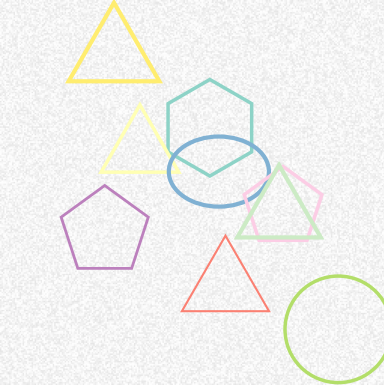[{"shape": "hexagon", "thickness": 2.5, "radius": 0.63, "center": [0.545, 0.668]}, {"shape": "triangle", "thickness": 2.5, "radius": 0.58, "center": [0.363, 0.611]}, {"shape": "triangle", "thickness": 1.5, "radius": 0.65, "center": [0.586, 0.257]}, {"shape": "oval", "thickness": 3, "radius": 0.65, "center": [0.569, 0.554]}, {"shape": "circle", "thickness": 2.5, "radius": 0.69, "center": [0.879, 0.145]}, {"shape": "pentagon", "thickness": 2.5, "radius": 0.53, "center": [0.735, 0.462]}, {"shape": "pentagon", "thickness": 2, "radius": 0.59, "center": [0.272, 0.399]}, {"shape": "triangle", "thickness": 3, "radius": 0.63, "center": [0.725, 0.446]}, {"shape": "triangle", "thickness": 3, "radius": 0.68, "center": [0.296, 0.857]}]